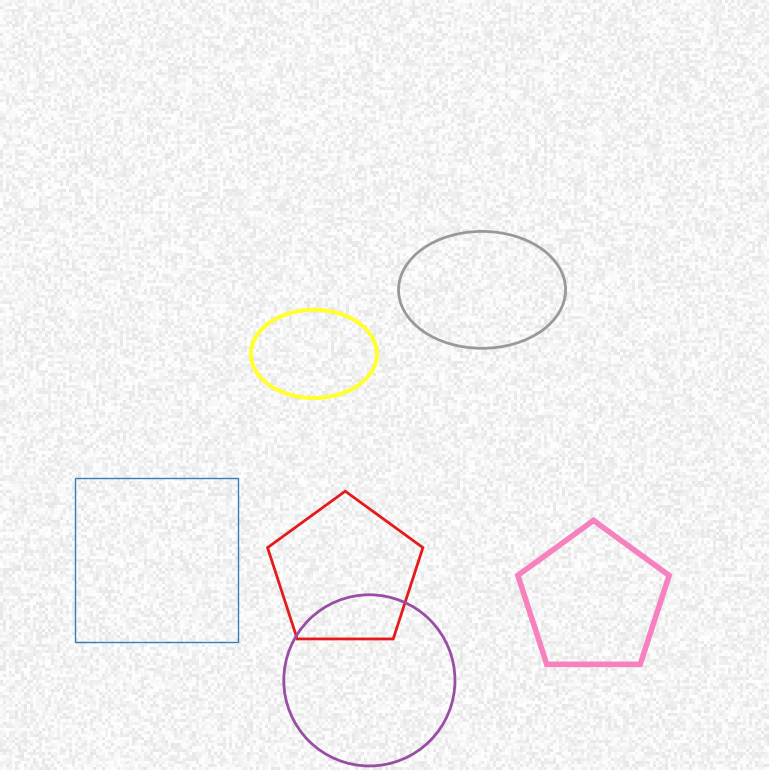[{"shape": "pentagon", "thickness": 1, "radius": 0.53, "center": [0.448, 0.256]}, {"shape": "square", "thickness": 0.5, "radius": 0.53, "center": [0.203, 0.273]}, {"shape": "circle", "thickness": 1, "radius": 0.56, "center": [0.48, 0.116]}, {"shape": "oval", "thickness": 1.5, "radius": 0.41, "center": [0.408, 0.54]}, {"shape": "pentagon", "thickness": 2, "radius": 0.52, "center": [0.771, 0.221]}, {"shape": "oval", "thickness": 1, "radius": 0.54, "center": [0.626, 0.624]}]